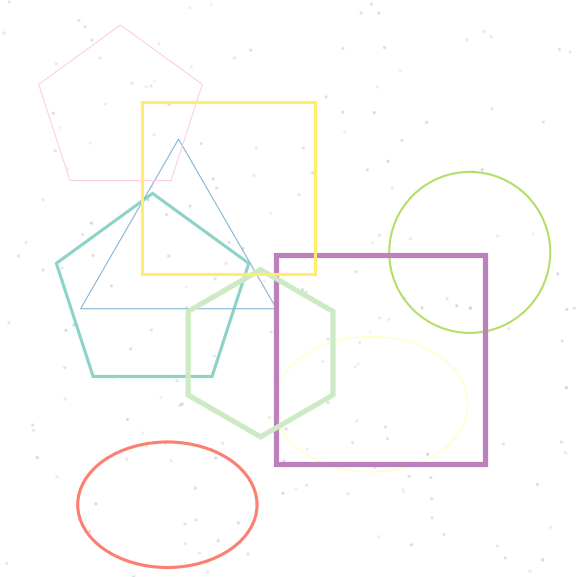[{"shape": "pentagon", "thickness": 1.5, "radius": 0.88, "center": [0.264, 0.489]}, {"shape": "oval", "thickness": 0.5, "radius": 0.84, "center": [0.643, 0.299]}, {"shape": "oval", "thickness": 1.5, "radius": 0.78, "center": [0.29, 0.125]}, {"shape": "triangle", "thickness": 0.5, "radius": 0.98, "center": [0.309, 0.562]}, {"shape": "circle", "thickness": 1, "radius": 0.7, "center": [0.813, 0.562]}, {"shape": "pentagon", "thickness": 0.5, "radius": 0.74, "center": [0.209, 0.807]}, {"shape": "square", "thickness": 2.5, "radius": 0.9, "center": [0.659, 0.377]}, {"shape": "hexagon", "thickness": 2.5, "radius": 0.72, "center": [0.451, 0.387]}, {"shape": "square", "thickness": 1.5, "radius": 0.75, "center": [0.396, 0.674]}]